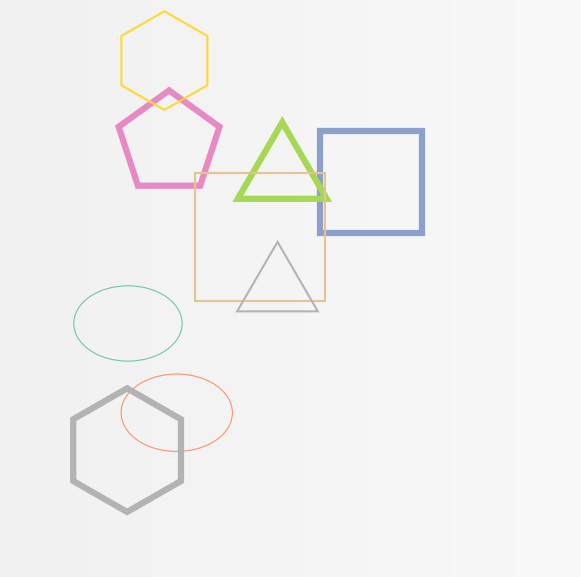[{"shape": "oval", "thickness": 0.5, "radius": 0.47, "center": [0.22, 0.439]}, {"shape": "oval", "thickness": 0.5, "radius": 0.48, "center": [0.304, 0.284]}, {"shape": "square", "thickness": 3, "radius": 0.44, "center": [0.639, 0.684]}, {"shape": "pentagon", "thickness": 3, "radius": 0.46, "center": [0.291, 0.751]}, {"shape": "triangle", "thickness": 3, "radius": 0.44, "center": [0.486, 0.699]}, {"shape": "hexagon", "thickness": 1, "radius": 0.43, "center": [0.283, 0.894]}, {"shape": "square", "thickness": 1, "radius": 0.56, "center": [0.447, 0.589]}, {"shape": "triangle", "thickness": 1, "radius": 0.4, "center": [0.477, 0.5]}, {"shape": "hexagon", "thickness": 3, "radius": 0.54, "center": [0.219, 0.22]}]